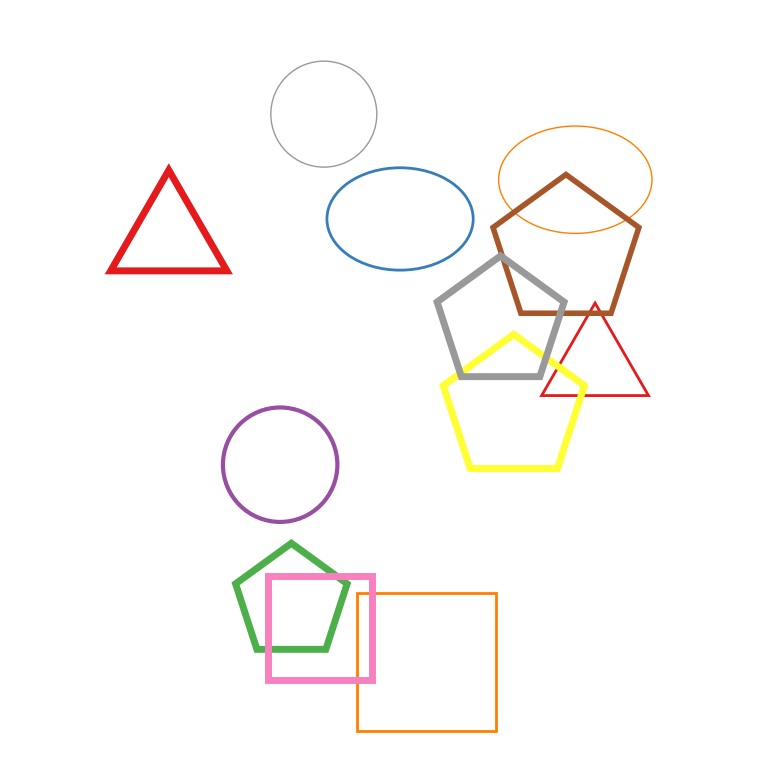[{"shape": "triangle", "thickness": 1, "radius": 0.4, "center": [0.773, 0.526]}, {"shape": "triangle", "thickness": 2.5, "radius": 0.44, "center": [0.219, 0.692]}, {"shape": "oval", "thickness": 1, "radius": 0.47, "center": [0.52, 0.716]}, {"shape": "pentagon", "thickness": 2.5, "radius": 0.38, "center": [0.378, 0.218]}, {"shape": "circle", "thickness": 1.5, "radius": 0.37, "center": [0.364, 0.396]}, {"shape": "oval", "thickness": 0.5, "radius": 0.5, "center": [0.747, 0.767]}, {"shape": "square", "thickness": 1, "radius": 0.45, "center": [0.554, 0.14]}, {"shape": "pentagon", "thickness": 2.5, "radius": 0.48, "center": [0.667, 0.469]}, {"shape": "pentagon", "thickness": 2, "radius": 0.5, "center": [0.735, 0.674]}, {"shape": "square", "thickness": 2.5, "radius": 0.34, "center": [0.416, 0.184]}, {"shape": "circle", "thickness": 0.5, "radius": 0.34, "center": [0.421, 0.852]}, {"shape": "pentagon", "thickness": 2.5, "radius": 0.43, "center": [0.65, 0.581]}]